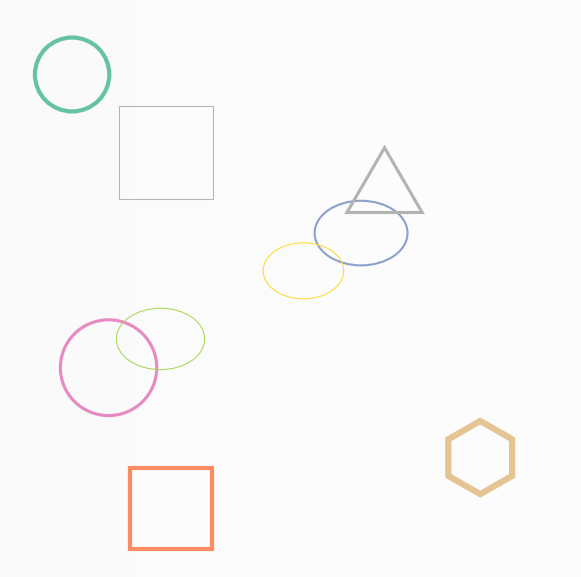[{"shape": "circle", "thickness": 2, "radius": 0.32, "center": [0.124, 0.87]}, {"shape": "square", "thickness": 2, "radius": 0.35, "center": [0.294, 0.118]}, {"shape": "oval", "thickness": 1, "radius": 0.4, "center": [0.621, 0.596]}, {"shape": "circle", "thickness": 1.5, "radius": 0.41, "center": [0.187, 0.362]}, {"shape": "oval", "thickness": 0.5, "radius": 0.38, "center": [0.276, 0.412]}, {"shape": "oval", "thickness": 0.5, "radius": 0.35, "center": [0.522, 0.53]}, {"shape": "hexagon", "thickness": 3, "radius": 0.32, "center": [0.826, 0.207]}, {"shape": "square", "thickness": 0.5, "radius": 0.4, "center": [0.285, 0.735]}, {"shape": "triangle", "thickness": 1.5, "radius": 0.37, "center": [0.662, 0.669]}]